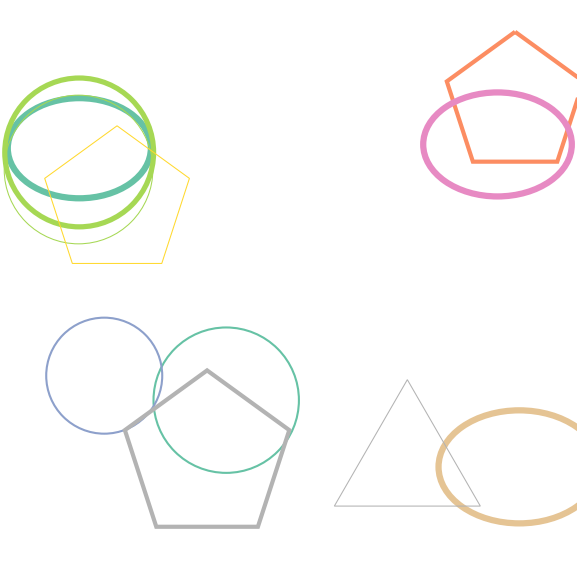[{"shape": "oval", "thickness": 3, "radius": 0.62, "center": [0.137, 0.742]}, {"shape": "circle", "thickness": 1, "radius": 0.63, "center": [0.392, 0.306]}, {"shape": "pentagon", "thickness": 2, "radius": 0.62, "center": [0.892, 0.82]}, {"shape": "circle", "thickness": 1, "radius": 0.5, "center": [0.18, 0.349]}, {"shape": "oval", "thickness": 3, "radius": 0.64, "center": [0.861, 0.749]}, {"shape": "circle", "thickness": 0.5, "radius": 0.64, "center": [0.136, 0.706]}, {"shape": "circle", "thickness": 2.5, "radius": 0.64, "center": [0.137, 0.735]}, {"shape": "pentagon", "thickness": 0.5, "radius": 0.66, "center": [0.203, 0.65]}, {"shape": "oval", "thickness": 3, "radius": 0.7, "center": [0.899, 0.191]}, {"shape": "triangle", "thickness": 0.5, "radius": 0.73, "center": [0.705, 0.196]}, {"shape": "pentagon", "thickness": 2, "radius": 0.75, "center": [0.359, 0.208]}]